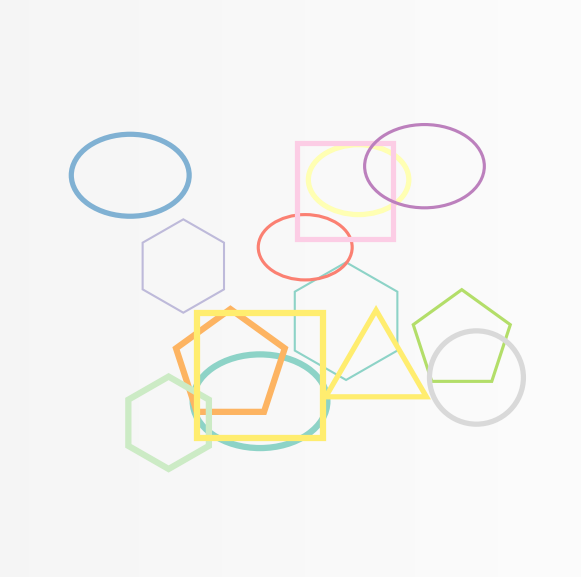[{"shape": "hexagon", "thickness": 1, "radius": 0.51, "center": [0.595, 0.443]}, {"shape": "oval", "thickness": 3, "radius": 0.58, "center": [0.447, 0.304]}, {"shape": "oval", "thickness": 2.5, "radius": 0.43, "center": [0.617, 0.688]}, {"shape": "hexagon", "thickness": 1, "radius": 0.4, "center": [0.315, 0.539]}, {"shape": "oval", "thickness": 1.5, "radius": 0.4, "center": [0.525, 0.571]}, {"shape": "oval", "thickness": 2.5, "radius": 0.51, "center": [0.224, 0.696]}, {"shape": "pentagon", "thickness": 3, "radius": 0.49, "center": [0.396, 0.366]}, {"shape": "pentagon", "thickness": 1.5, "radius": 0.44, "center": [0.794, 0.41]}, {"shape": "square", "thickness": 2.5, "radius": 0.42, "center": [0.594, 0.669]}, {"shape": "circle", "thickness": 2.5, "radius": 0.4, "center": [0.82, 0.345]}, {"shape": "oval", "thickness": 1.5, "radius": 0.51, "center": [0.73, 0.711]}, {"shape": "hexagon", "thickness": 3, "radius": 0.4, "center": [0.29, 0.267]}, {"shape": "triangle", "thickness": 2.5, "radius": 0.5, "center": [0.647, 0.362]}, {"shape": "square", "thickness": 3, "radius": 0.54, "center": [0.447, 0.349]}]